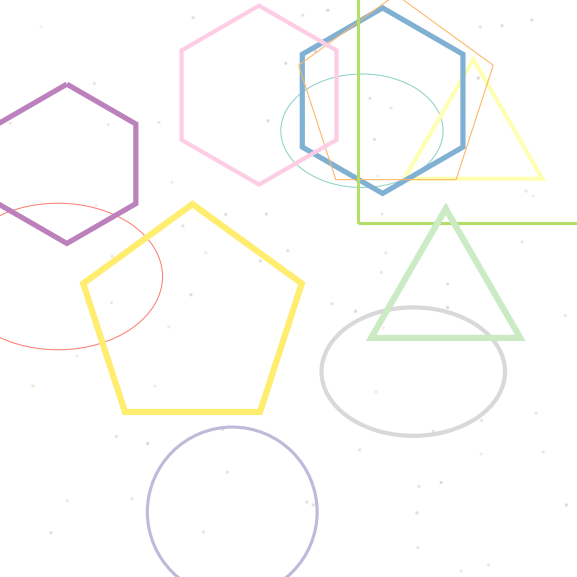[{"shape": "oval", "thickness": 0.5, "radius": 0.7, "center": [0.627, 0.773]}, {"shape": "triangle", "thickness": 2, "radius": 0.69, "center": [0.82, 0.759]}, {"shape": "circle", "thickness": 1.5, "radius": 0.74, "center": [0.402, 0.113]}, {"shape": "oval", "thickness": 0.5, "radius": 0.91, "center": [0.1, 0.52]}, {"shape": "hexagon", "thickness": 2.5, "radius": 0.8, "center": [0.663, 0.825]}, {"shape": "pentagon", "thickness": 0.5, "radius": 0.89, "center": [0.686, 0.831]}, {"shape": "square", "thickness": 1.5, "radius": 0.98, "center": [0.815, 0.807]}, {"shape": "hexagon", "thickness": 2, "radius": 0.77, "center": [0.449, 0.834]}, {"shape": "oval", "thickness": 2, "radius": 0.79, "center": [0.716, 0.356]}, {"shape": "hexagon", "thickness": 2.5, "radius": 0.69, "center": [0.116, 0.715]}, {"shape": "triangle", "thickness": 3, "radius": 0.75, "center": [0.772, 0.489]}, {"shape": "pentagon", "thickness": 3, "radius": 0.99, "center": [0.333, 0.447]}]